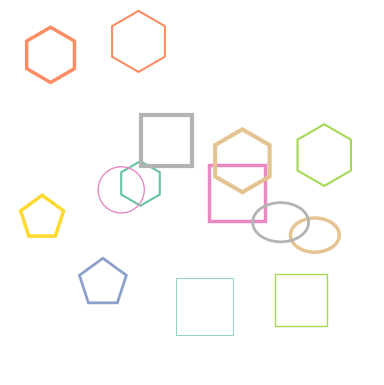[{"shape": "square", "thickness": 0.5, "radius": 0.37, "center": [0.531, 0.204]}, {"shape": "hexagon", "thickness": 1.5, "radius": 0.29, "center": [0.365, 0.524]}, {"shape": "hexagon", "thickness": 1.5, "radius": 0.4, "center": [0.36, 0.892]}, {"shape": "hexagon", "thickness": 2.5, "radius": 0.36, "center": [0.131, 0.858]}, {"shape": "pentagon", "thickness": 2, "radius": 0.32, "center": [0.267, 0.265]}, {"shape": "square", "thickness": 2.5, "radius": 0.36, "center": [0.616, 0.499]}, {"shape": "circle", "thickness": 1, "radius": 0.3, "center": [0.315, 0.507]}, {"shape": "hexagon", "thickness": 1.5, "radius": 0.4, "center": [0.842, 0.597]}, {"shape": "square", "thickness": 1, "radius": 0.34, "center": [0.783, 0.22]}, {"shape": "pentagon", "thickness": 2.5, "radius": 0.29, "center": [0.109, 0.434]}, {"shape": "hexagon", "thickness": 3, "radius": 0.41, "center": [0.63, 0.582]}, {"shape": "oval", "thickness": 2.5, "radius": 0.32, "center": [0.818, 0.389]}, {"shape": "square", "thickness": 3, "radius": 0.33, "center": [0.432, 0.635]}, {"shape": "oval", "thickness": 2, "radius": 0.36, "center": [0.729, 0.423]}]